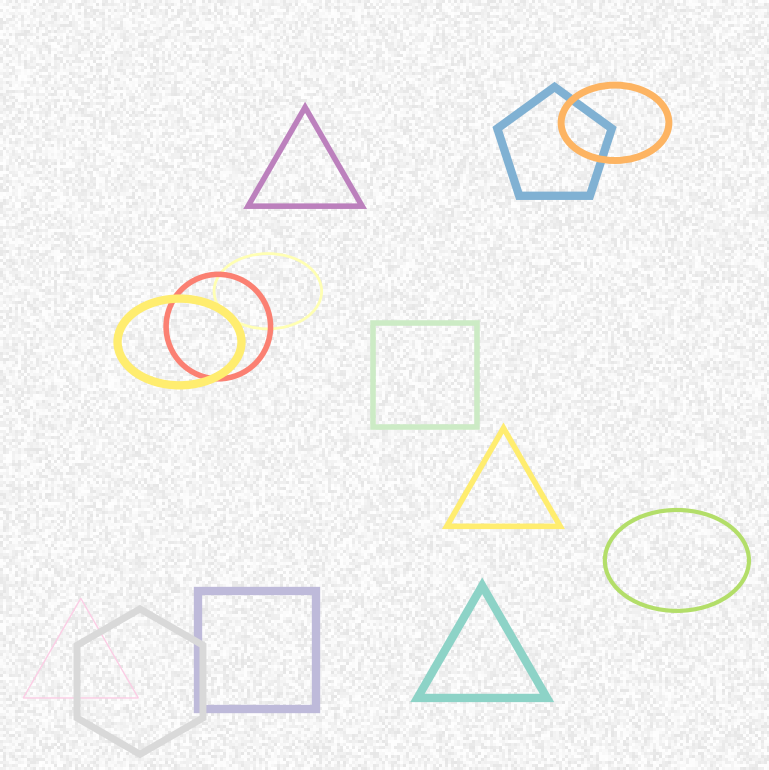[{"shape": "triangle", "thickness": 3, "radius": 0.49, "center": [0.626, 0.142]}, {"shape": "oval", "thickness": 1, "radius": 0.35, "center": [0.348, 0.622]}, {"shape": "square", "thickness": 3, "radius": 0.38, "center": [0.333, 0.156]}, {"shape": "circle", "thickness": 2, "radius": 0.34, "center": [0.284, 0.576]}, {"shape": "pentagon", "thickness": 3, "radius": 0.39, "center": [0.72, 0.809]}, {"shape": "oval", "thickness": 2.5, "radius": 0.35, "center": [0.799, 0.841]}, {"shape": "oval", "thickness": 1.5, "radius": 0.47, "center": [0.879, 0.272]}, {"shape": "triangle", "thickness": 0.5, "radius": 0.43, "center": [0.105, 0.137]}, {"shape": "hexagon", "thickness": 2.5, "radius": 0.47, "center": [0.182, 0.115]}, {"shape": "triangle", "thickness": 2, "radius": 0.43, "center": [0.396, 0.775]}, {"shape": "square", "thickness": 2, "radius": 0.34, "center": [0.552, 0.513]}, {"shape": "oval", "thickness": 3, "radius": 0.4, "center": [0.233, 0.556]}, {"shape": "triangle", "thickness": 2, "radius": 0.43, "center": [0.654, 0.359]}]